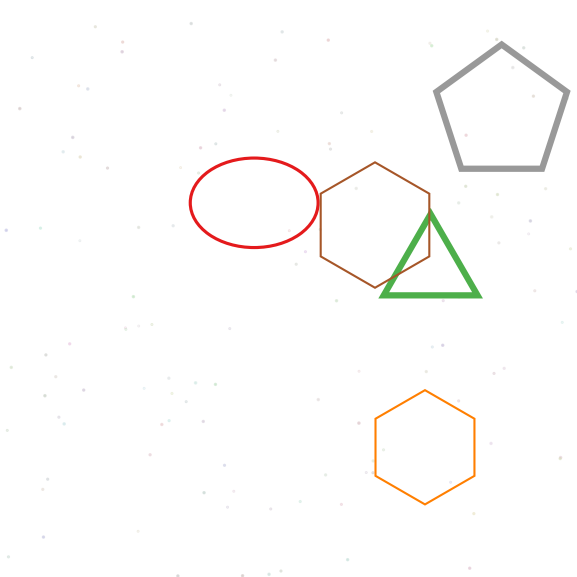[{"shape": "oval", "thickness": 1.5, "radius": 0.55, "center": [0.44, 0.648]}, {"shape": "triangle", "thickness": 3, "radius": 0.47, "center": [0.746, 0.535]}, {"shape": "hexagon", "thickness": 1, "radius": 0.49, "center": [0.736, 0.225]}, {"shape": "hexagon", "thickness": 1, "radius": 0.54, "center": [0.649, 0.609]}, {"shape": "pentagon", "thickness": 3, "radius": 0.59, "center": [0.869, 0.803]}]